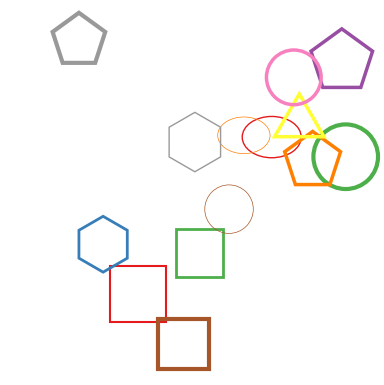[{"shape": "oval", "thickness": 1, "radius": 0.38, "center": [0.706, 0.644]}, {"shape": "square", "thickness": 1.5, "radius": 0.36, "center": [0.358, 0.236]}, {"shape": "hexagon", "thickness": 2, "radius": 0.36, "center": [0.268, 0.366]}, {"shape": "circle", "thickness": 3, "radius": 0.42, "center": [0.898, 0.593]}, {"shape": "square", "thickness": 2, "radius": 0.31, "center": [0.518, 0.343]}, {"shape": "pentagon", "thickness": 2.5, "radius": 0.42, "center": [0.888, 0.841]}, {"shape": "oval", "thickness": 0.5, "radius": 0.34, "center": [0.633, 0.649]}, {"shape": "pentagon", "thickness": 2.5, "radius": 0.38, "center": [0.812, 0.582]}, {"shape": "triangle", "thickness": 2.5, "radius": 0.37, "center": [0.777, 0.682]}, {"shape": "square", "thickness": 3, "radius": 0.33, "center": [0.476, 0.106]}, {"shape": "circle", "thickness": 0.5, "radius": 0.32, "center": [0.595, 0.457]}, {"shape": "circle", "thickness": 2.5, "radius": 0.36, "center": [0.763, 0.799]}, {"shape": "hexagon", "thickness": 1, "radius": 0.39, "center": [0.506, 0.631]}, {"shape": "pentagon", "thickness": 3, "radius": 0.36, "center": [0.205, 0.895]}]